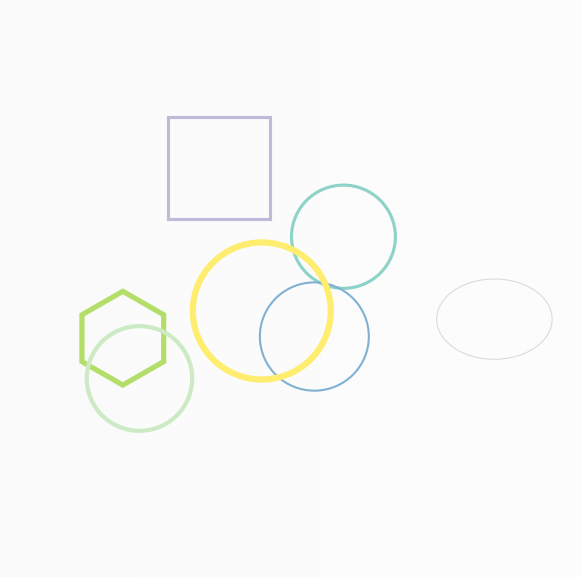[{"shape": "circle", "thickness": 1.5, "radius": 0.45, "center": [0.591, 0.589]}, {"shape": "square", "thickness": 1.5, "radius": 0.44, "center": [0.377, 0.708]}, {"shape": "circle", "thickness": 1, "radius": 0.47, "center": [0.541, 0.416]}, {"shape": "hexagon", "thickness": 2.5, "radius": 0.41, "center": [0.211, 0.414]}, {"shape": "oval", "thickness": 0.5, "radius": 0.5, "center": [0.851, 0.446]}, {"shape": "circle", "thickness": 2, "radius": 0.45, "center": [0.24, 0.344]}, {"shape": "circle", "thickness": 3, "radius": 0.59, "center": [0.45, 0.461]}]